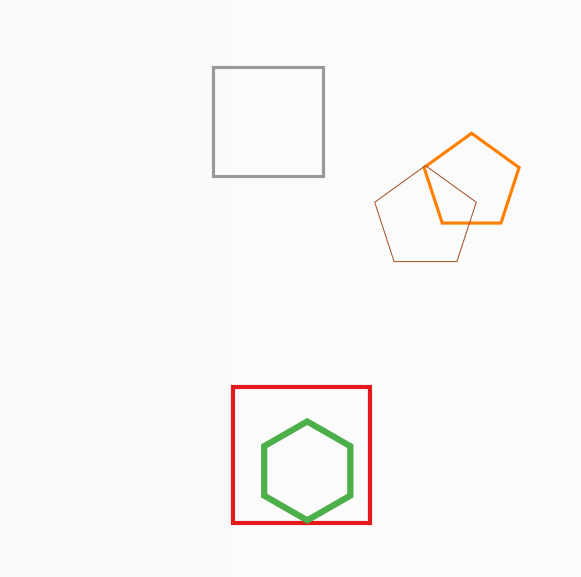[{"shape": "square", "thickness": 2, "radius": 0.59, "center": [0.519, 0.211]}, {"shape": "hexagon", "thickness": 3, "radius": 0.43, "center": [0.529, 0.184]}, {"shape": "pentagon", "thickness": 1.5, "radius": 0.43, "center": [0.811, 0.682]}, {"shape": "pentagon", "thickness": 0.5, "radius": 0.46, "center": [0.732, 0.621]}, {"shape": "square", "thickness": 1.5, "radius": 0.47, "center": [0.462, 0.788]}]